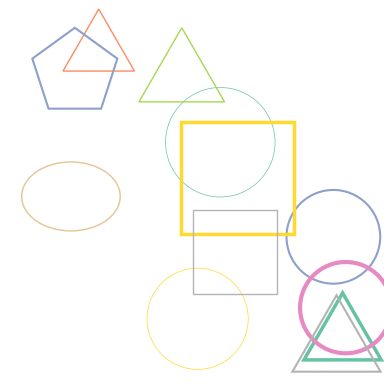[{"shape": "triangle", "thickness": 2.5, "radius": 0.58, "center": [0.89, 0.123]}, {"shape": "circle", "thickness": 0.5, "radius": 0.71, "center": [0.572, 0.631]}, {"shape": "triangle", "thickness": 1, "radius": 0.54, "center": [0.256, 0.869]}, {"shape": "pentagon", "thickness": 1.5, "radius": 0.58, "center": [0.194, 0.812]}, {"shape": "circle", "thickness": 1.5, "radius": 0.61, "center": [0.866, 0.385]}, {"shape": "circle", "thickness": 3, "radius": 0.59, "center": [0.898, 0.201]}, {"shape": "triangle", "thickness": 1, "radius": 0.64, "center": [0.472, 0.8]}, {"shape": "square", "thickness": 2.5, "radius": 0.73, "center": [0.617, 0.538]}, {"shape": "circle", "thickness": 0.5, "radius": 0.66, "center": [0.513, 0.172]}, {"shape": "oval", "thickness": 1, "radius": 0.64, "center": [0.184, 0.49]}, {"shape": "square", "thickness": 1, "radius": 0.54, "center": [0.61, 0.346]}, {"shape": "triangle", "thickness": 1.5, "radius": 0.66, "center": [0.874, 0.101]}]